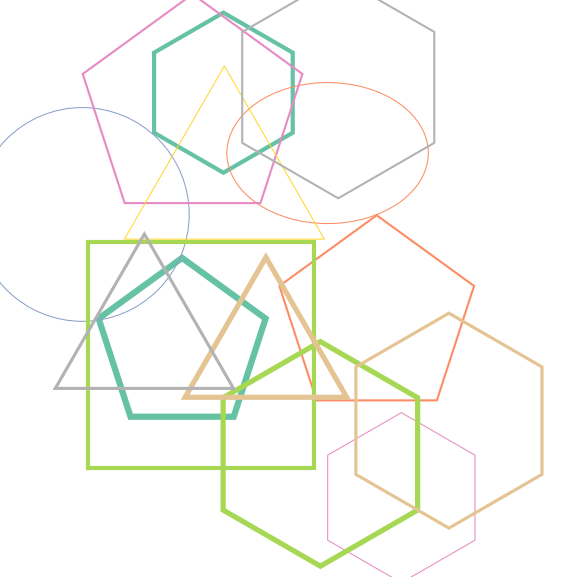[{"shape": "pentagon", "thickness": 3, "radius": 0.76, "center": [0.315, 0.401]}, {"shape": "hexagon", "thickness": 2, "radius": 0.69, "center": [0.387, 0.839]}, {"shape": "pentagon", "thickness": 1, "radius": 0.89, "center": [0.652, 0.449]}, {"shape": "oval", "thickness": 0.5, "radius": 0.87, "center": [0.567, 0.734]}, {"shape": "circle", "thickness": 0.5, "radius": 0.93, "center": [0.143, 0.628]}, {"shape": "hexagon", "thickness": 0.5, "radius": 0.74, "center": [0.695, 0.137]}, {"shape": "pentagon", "thickness": 1, "radius": 1.0, "center": [0.333, 0.809]}, {"shape": "square", "thickness": 2, "radius": 0.98, "center": [0.347, 0.385]}, {"shape": "hexagon", "thickness": 2.5, "radius": 0.97, "center": [0.555, 0.213]}, {"shape": "triangle", "thickness": 0.5, "radius": 1.0, "center": [0.389, 0.685]}, {"shape": "triangle", "thickness": 2.5, "radius": 0.81, "center": [0.46, 0.392]}, {"shape": "hexagon", "thickness": 1.5, "radius": 0.93, "center": [0.777, 0.271]}, {"shape": "triangle", "thickness": 1.5, "radius": 0.89, "center": [0.25, 0.416]}, {"shape": "hexagon", "thickness": 1, "radius": 0.96, "center": [0.586, 0.848]}]